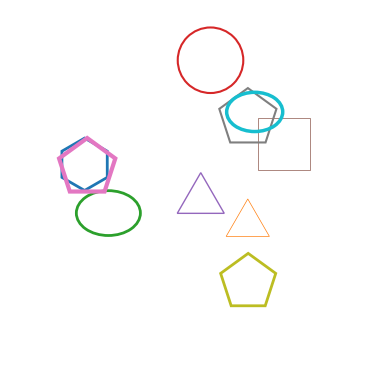[{"shape": "hexagon", "thickness": 2, "radius": 0.34, "center": [0.22, 0.573]}, {"shape": "triangle", "thickness": 0.5, "radius": 0.32, "center": [0.644, 0.418]}, {"shape": "oval", "thickness": 2, "radius": 0.42, "center": [0.281, 0.447]}, {"shape": "circle", "thickness": 1.5, "radius": 0.43, "center": [0.547, 0.844]}, {"shape": "triangle", "thickness": 1, "radius": 0.35, "center": [0.521, 0.481]}, {"shape": "square", "thickness": 0.5, "radius": 0.33, "center": [0.738, 0.626]}, {"shape": "pentagon", "thickness": 3, "radius": 0.38, "center": [0.226, 0.565]}, {"shape": "pentagon", "thickness": 1.5, "radius": 0.39, "center": [0.644, 0.693]}, {"shape": "pentagon", "thickness": 2, "radius": 0.38, "center": [0.645, 0.267]}, {"shape": "oval", "thickness": 2.5, "radius": 0.36, "center": [0.662, 0.709]}]